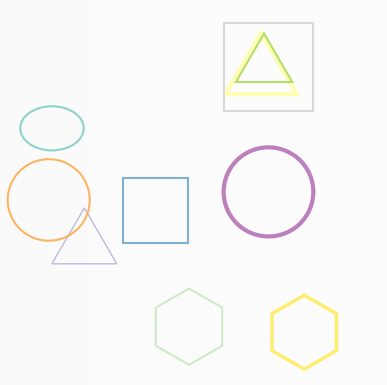[{"shape": "oval", "thickness": 1.5, "radius": 0.41, "center": [0.134, 0.667]}, {"shape": "triangle", "thickness": 3, "radius": 0.53, "center": [0.673, 0.809]}, {"shape": "triangle", "thickness": 1, "radius": 0.48, "center": [0.218, 0.363]}, {"shape": "square", "thickness": 1.5, "radius": 0.42, "center": [0.401, 0.453]}, {"shape": "circle", "thickness": 1.5, "radius": 0.53, "center": [0.126, 0.481]}, {"shape": "triangle", "thickness": 1.5, "radius": 0.42, "center": [0.681, 0.829]}, {"shape": "square", "thickness": 1.5, "radius": 0.57, "center": [0.694, 0.826]}, {"shape": "circle", "thickness": 3, "radius": 0.58, "center": [0.693, 0.502]}, {"shape": "hexagon", "thickness": 1.5, "radius": 0.5, "center": [0.488, 0.151]}, {"shape": "hexagon", "thickness": 2.5, "radius": 0.48, "center": [0.785, 0.137]}]